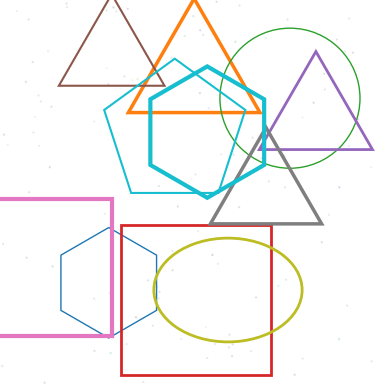[{"shape": "hexagon", "thickness": 1, "radius": 0.72, "center": [0.282, 0.266]}, {"shape": "triangle", "thickness": 2.5, "radius": 0.99, "center": [0.504, 0.806]}, {"shape": "circle", "thickness": 1, "radius": 0.91, "center": [0.753, 0.745]}, {"shape": "square", "thickness": 2, "radius": 0.97, "center": [0.508, 0.22]}, {"shape": "triangle", "thickness": 2, "radius": 0.85, "center": [0.821, 0.696]}, {"shape": "triangle", "thickness": 1.5, "radius": 0.79, "center": [0.29, 0.857]}, {"shape": "square", "thickness": 3, "radius": 0.89, "center": [0.112, 0.306]}, {"shape": "triangle", "thickness": 2.5, "radius": 0.83, "center": [0.691, 0.502]}, {"shape": "oval", "thickness": 2, "radius": 0.96, "center": [0.592, 0.247]}, {"shape": "hexagon", "thickness": 3, "radius": 0.85, "center": [0.538, 0.657]}, {"shape": "pentagon", "thickness": 1.5, "radius": 0.96, "center": [0.454, 0.655]}]